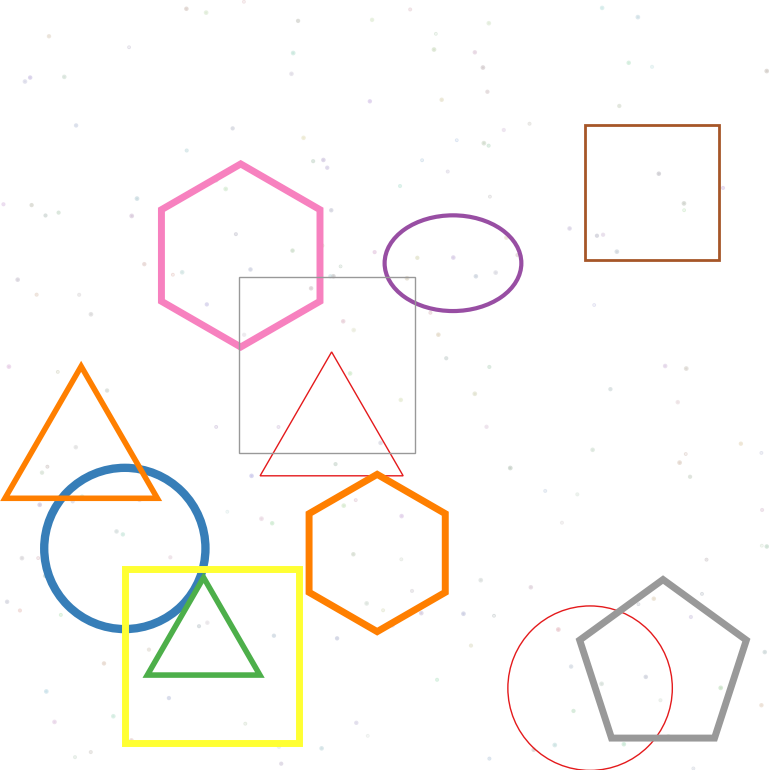[{"shape": "triangle", "thickness": 0.5, "radius": 0.54, "center": [0.431, 0.436]}, {"shape": "circle", "thickness": 0.5, "radius": 0.53, "center": [0.766, 0.106]}, {"shape": "circle", "thickness": 3, "radius": 0.52, "center": [0.162, 0.288]}, {"shape": "triangle", "thickness": 2, "radius": 0.42, "center": [0.264, 0.165]}, {"shape": "oval", "thickness": 1.5, "radius": 0.44, "center": [0.588, 0.658]}, {"shape": "triangle", "thickness": 2, "radius": 0.57, "center": [0.105, 0.41]}, {"shape": "hexagon", "thickness": 2.5, "radius": 0.51, "center": [0.49, 0.282]}, {"shape": "square", "thickness": 2.5, "radius": 0.57, "center": [0.275, 0.148]}, {"shape": "square", "thickness": 1, "radius": 0.44, "center": [0.847, 0.75]}, {"shape": "hexagon", "thickness": 2.5, "radius": 0.59, "center": [0.313, 0.668]}, {"shape": "square", "thickness": 0.5, "radius": 0.57, "center": [0.425, 0.526]}, {"shape": "pentagon", "thickness": 2.5, "radius": 0.57, "center": [0.861, 0.134]}]